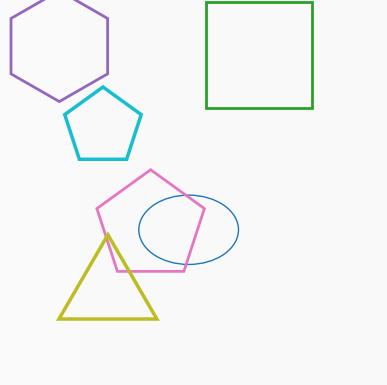[{"shape": "oval", "thickness": 1, "radius": 0.64, "center": [0.487, 0.403]}, {"shape": "square", "thickness": 2, "radius": 0.68, "center": [0.669, 0.857]}, {"shape": "hexagon", "thickness": 2, "radius": 0.72, "center": [0.153, 0.88]}, {"shape": "pentagon", "thickness": 2, "radius": 0.73, "center": [0.389, 0.413]}, {"shape": "triangle", "thickness": 2.5, "radius": 0.73, "center": [0.278, 0.244]}, {"shape": "pentagon", "thickness": 2.5, "radius": 0.52, "center": [0.266, 0.67]}]